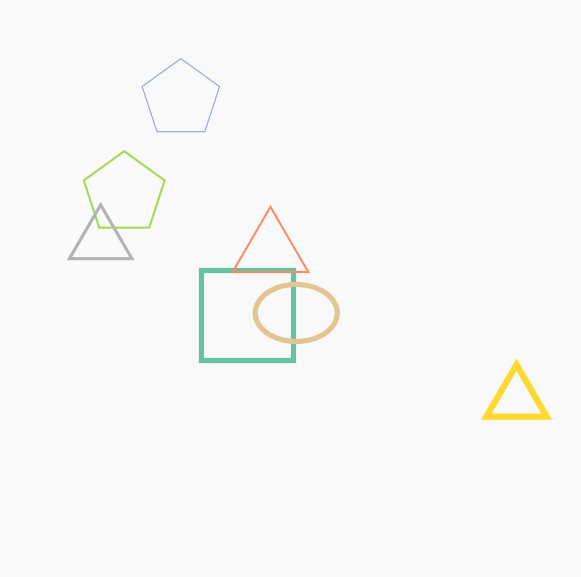[{"shape": "square", "thickness": 2.5, "radius": 0.39, "center": [0.425, 0.454]}, {"shape": "triangle", "thickness": 1, "radius": 0.38, "center": [0.465, 0.566]}, {"shape": "pentagon", "thickness": 0.5, "radius": 0.35, "center": [0.311, 0.828]}, {"shape": "pentagon", "thickness": 1, "radius": 0.37, "center": [0.214, 0.664]}, {"shape": "triangle", "thickness": 3, "radius": 0.3, "center": [0.889, 0.308]}, {"shape": "oval", "thickness": 2.5, "radius": 0.35, "center": [0.51, 0.457]}, {"shape": "triangle", "thickness": 1.5, "radius": 0.31, "center": [0.173, 0.582]}]